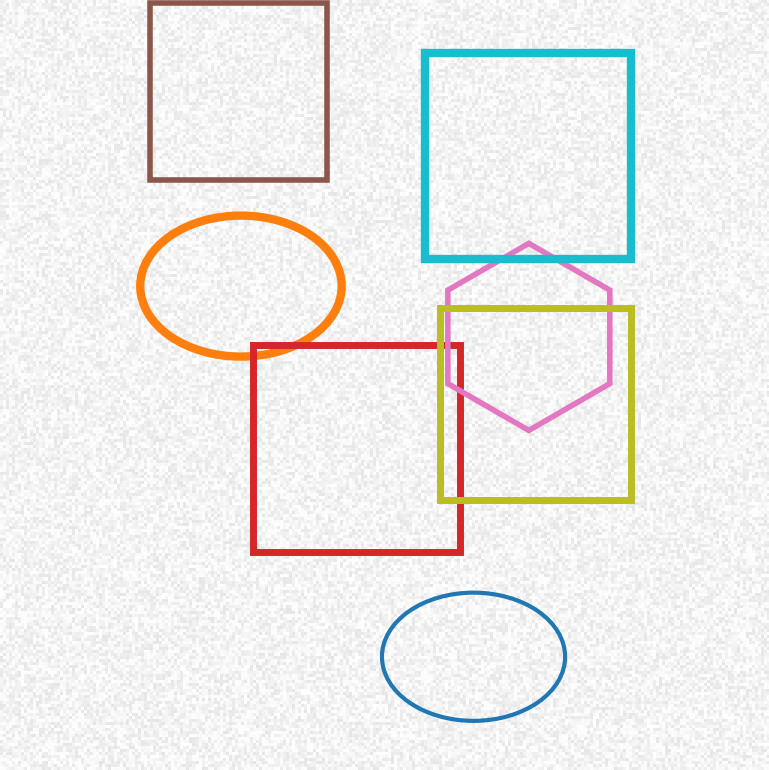[{"shape": "oval", "thickness": 1.5, "radius": 0.59, "center": [0.615, 0.147]}, {"shape": "oval", "thickness": 3, "radius": 0.65, "center": [0.313, 0.628]}, {"shape": "square", "thickness": 2.5, "radius": 0.67, "center": [0.463, 0.418]}, {"shape": "square", "thickness": 2, "radius": 0.57, "center": [0.31, 0.881]}, {"shape": "hexagon", "thickness": 2, "radius": 0.61, "center": [0.687, 0.562]}, {"shape": "square", "thickness": 2.5, "radius": 0.62, "center": [0.695, 0.475]}, {"shape": "square", "thickness": 3, "radius": 0.67, "center": [0.686, 0.798]}]